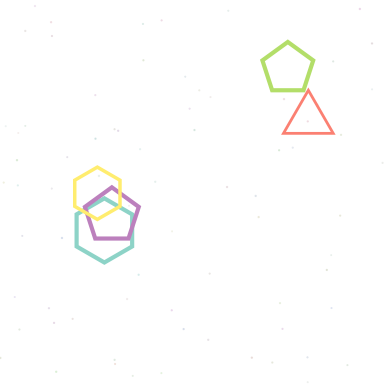[{"shape": "hexagon", "thickness": 3, "radius": 0.42, "center": [0.271, 0.402]}, {"shape": "triangle", "thickness": 2, "radius": 0.37, "center": [0.801, 0.691]}, {"shape": "pentagon", "thickness": 3, "radius": 0.35, "center": [0.748, 0.822]}, {"shape": "pentagon", "thickness": 3, "radius": 0.37, "center": [0.291, 0.44]}, {"shape": "hexagon", "thickness": 2.5, "radius": 0.34, "center": [0.253, 0.498]}]